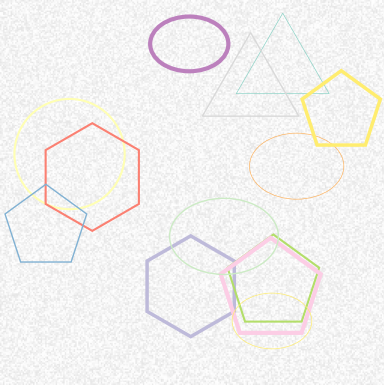[{"shape": "triangle", "thickness": 0.5, "radius": 0.7, "center": [0.734, 0.826]}, {"shape": "circle", "thickness": 1.5, "radius": 0.72, "center": [0.181, 0.6]}, {"shape": "hexagon", "thickness": 2.5, "radius": 0.65, "center": [0.495, 0.256]}, {"shape": "hexagon", "thickness": 1.5, "radius": 0.7, "center": [0.24, 0.54]}, {"shape": "pentagon", "thickness": 1, "radius": 0.56, "center": [0.119, 0.41]}, {"shape": "oval", "thickness": 0.5, "radius": 0.61, "center": [0.771, 0.568]}, {"shape": "pentagon", "thickness": 1.5, "radius": 0.63, "center": [0.71, 0.266]}, {"shape": "pentagon", "thickness": 3, "radius": 0.68, "center": [0.703, 0.246]}, {"shape": "triangle", "thickness": 1, "radius": 0.72, "center": [0.651, 0.771]}, {"shape": "oval", "thickness": 3, "radius": 0.51, "center": [0.492, 0.886]}, {"shape": "oval", "thickness": 1, "radius": 0.71, "center": [0.582, 0.386]}, {"shape": "oval", "thickness": 0.5, "radius": 0.52, "center": [0.706, 0.166]}, {"shape": "pentagon", "thickness": 2.5, "radius": 0.53, "center": [0.886, 0.71]}]